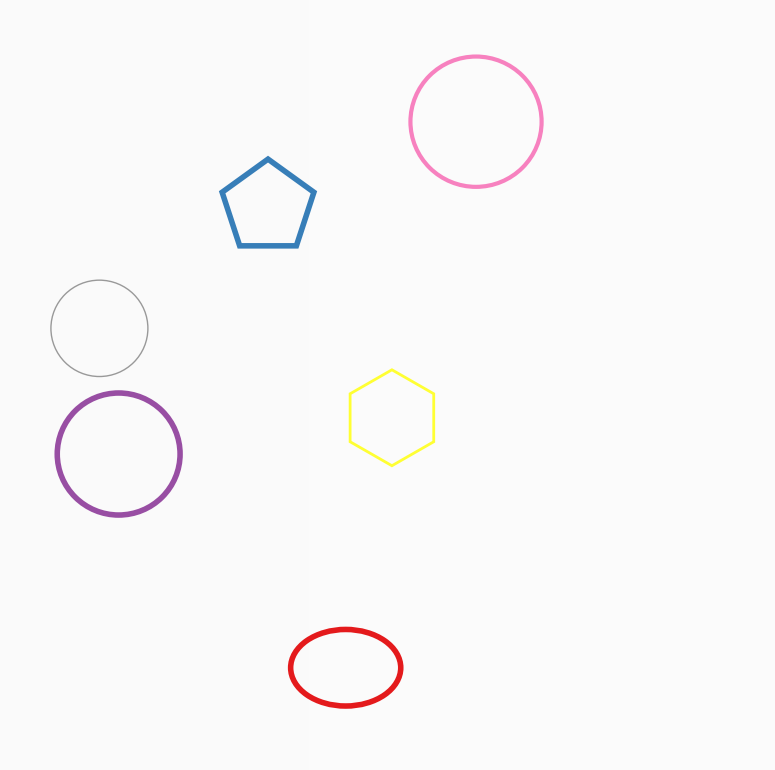[{"shape": "oval", "thickness": 2, "radius": 0.36, "center": [0.446, 0.133]}, {"shape": "pentagon", "thickness": 2, "radius": 0.31, "center": [0.346, 0.731]}, {"shape": "circle", "thickness": 2, "radius": 0.4, "center": [0.153, 0.41]}, {"shape": "hexagon", "thickness": 1, "radius": 0.31, "center": [0.506, 0.457]}, {"shape": "circle", "thickness": 1.5, "radius": 0.42, "center": [0.614, 0.842]}, {"shape": "circle", "thickness": 0.5, "radius": 0.31, "center": [0.128, 0.574]}]